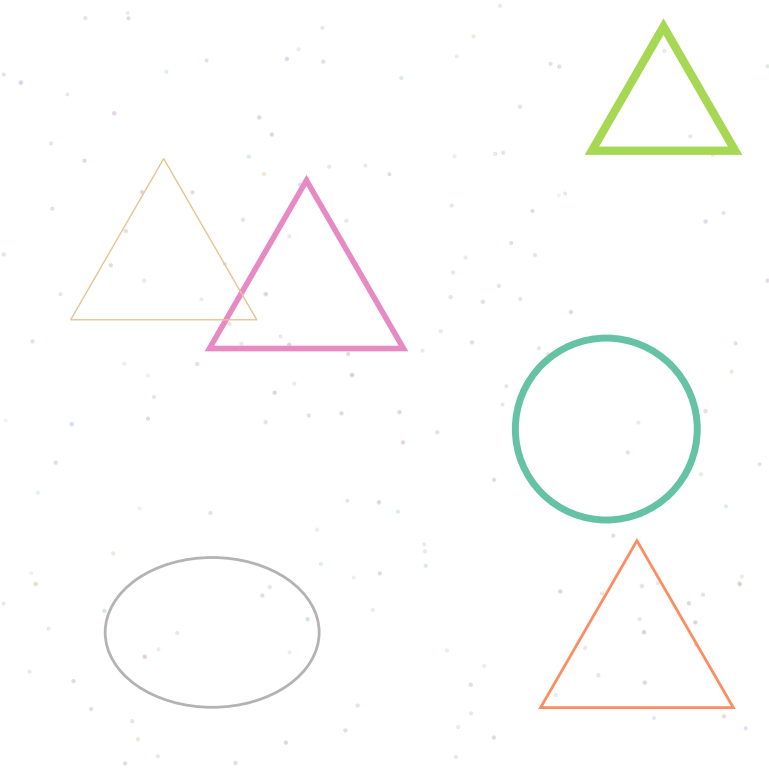[{"shape": "circle", "thickness": 2.5, "radius": 0.59, "center": [0.787, 0.443]}, {"shape": "triangle", "thickness": 1, "radius": 0.72, "center": [0.827, 0.153]}, {"shape": "triangle", "thickness": 2, "radius": 0.73, "center": [0.398, 0.62]}, {"shape": "triangle", "thickness": 3, "radius": 0.54, "center": [0.862, 0.858]}, {"shape": "triangle", "thickness": 0.5, "radius": 0.7, "center": [0.213, 0.654]}, {"shape": "oval", "thickness": 1, "radius": 0.69, "center": [0.276, 0.179]}]